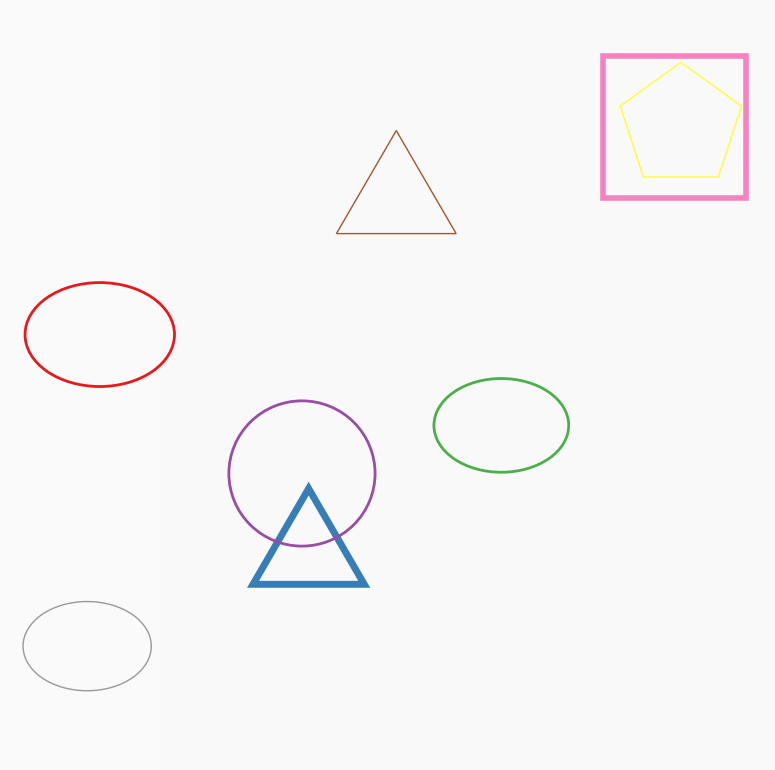[{"shape": "oval", "thickness": 1, "radius": 0.48, "center": [0.129, 0.566]}, {"shape": "triangle", "thickness": 2.5, "radius": 0.41, "center": [0.398, 0.283]}, {"shape": "oval", "thickness": 1, "radius": 0.43, "center": [0.647, 0.448]}, {"shape": "circle", "thickness": 1, "radius": 0.47, "center": [0.39, 0.385]}, {"shape": "pentagon", "thickness": 0.5, "radius": 0.41, "center": [0.879, 0.837]}, {"shape": "triangle", "thickness": 0.5, "radius": 0.45, "center": [0.511, 0.741]}, {"shape": "square", "thickness": 2, "radius": 0.46, "center": [0.87, 0.835]}, {"shape": "oval", "thickness": 0.5, "radius": 0.41, "center": [0.112, 0.161]}]